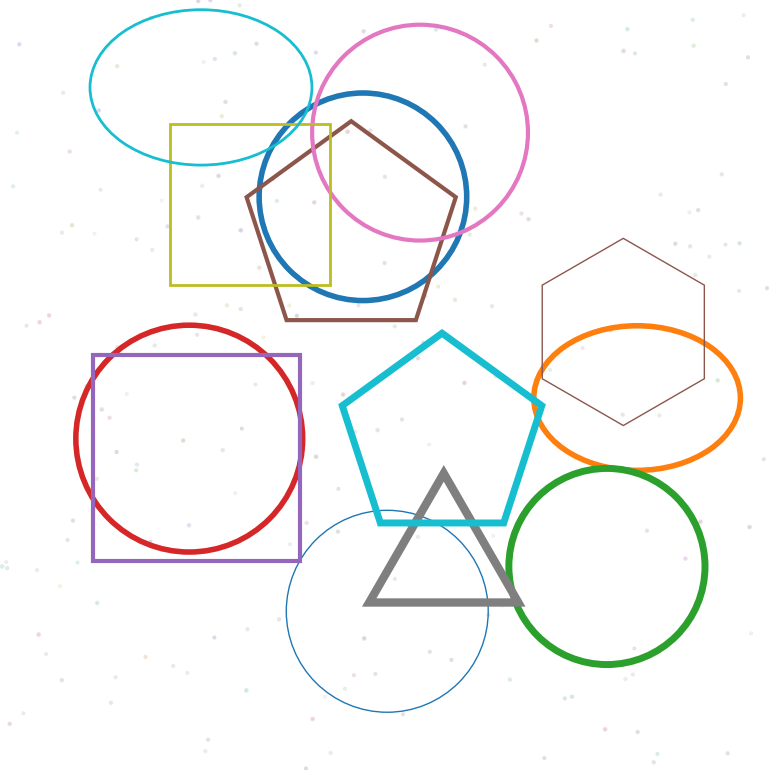[{"shape": "circle", "thickness": 0.5, "radius": 0.66, "center": [0.503, 0.206]}, {"shape": "circle", "thickness": 2, "radius": 0.67, "center": [0.471, 0.744]}, {"shape": "oval", "thickness": 2, "radius": 0.67, "center": [0.827, 0.483]}, {"shape": "circle", "thickness": 2.5, "radius": 0.64, "center": [0.788, 0.264]}, {"shape": "circle", "thickness": 2, "radius": 0.74, "center": [0.246, 0.43]}, {"shape": "square", "thickness": 1.5, "radius": 0.67, "center": [0.255, 0.405]}, {"shape": "pentagon", "thickness": 1.5, "radius": 0.71, "center": [0.456, 0.7]}, {"shape": "hexagon", "thickness": 0.5, "radius": 0.61, "center": [0.809, 0.569]}, {"shape": "circle", "thickness": 1.5, "radius": 0.7, "center": [0.546, 0.828]}, {"shape": "triangle", "thickness": 3, "radius": 0.56, "center": [0.576, 0.273]}, {"shape": "square", "thickness": 1, "radius": 0.52, "center": [0.325, 0.735]}, {"shape": "oval", "thickness": 1, "radius": 0.72, "center": [0.261, 0.886]}, {"shape": "pentagon", "thickness": 2.5, "radius": 0.68, "center": [0.574, 0.431]}]